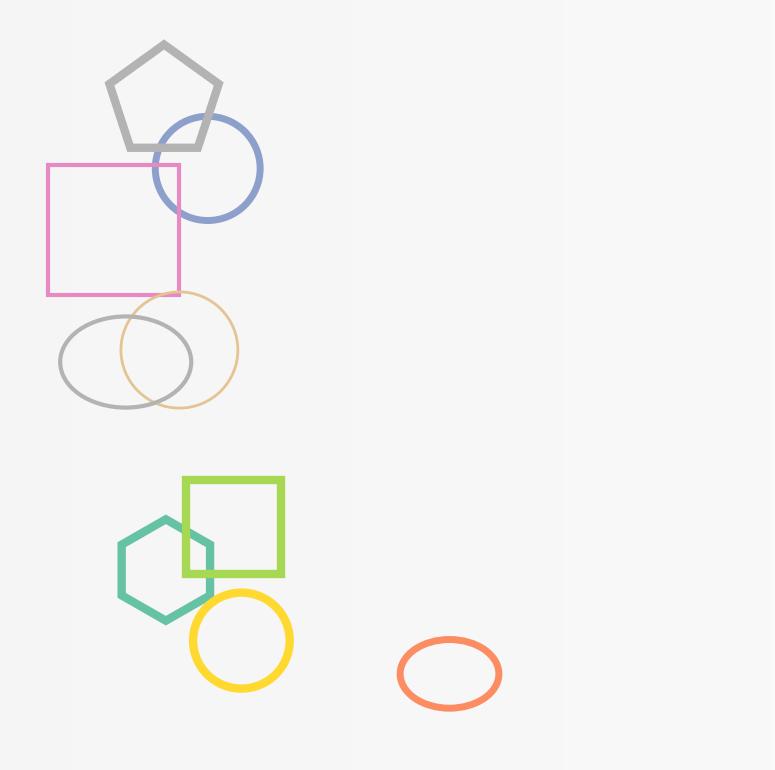[{"shape": "hexagon", "thickness": 3, "radius": 0.33, "center": [0.214, 0.26]}, {"shape": "oval", "thickness": 2.5, "radius": 0.32, "center": [0.58, 0.125]}, {"shape": "circle", "thickness": 2.5, "radius": 0.34, "center": [0.268, 0.781]}, {"shape": "square", "thickness": 1.5, "radius": 0.42, "center": [0.147, 0.701]}, {"shape": "square", "thickness": 3, "radius": 0.31, "center": [0.302, 0.315]}, {"shape": "circle", "thickness": 3, "radius": 0.31, "center": [0.311, 0.168]}, {"shape": "circle", "thickness": 1, "radius": 0.38, "center": [0.231, 0.545]}, {"shape": "oval", "thickness": 1.5, "radius": 0.42, "center": [0.162, 0.53]}, {"shape": "pentagon", "thickness": 3, "radius": 0.37, "center": [0.212, 0.868]}]